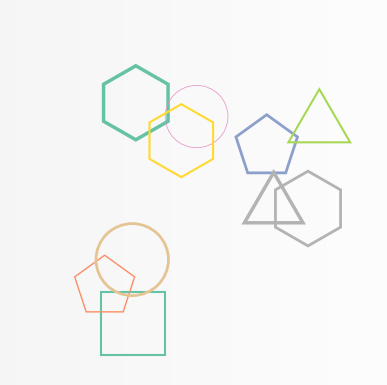[{"shape": "square", "thickness": 1.5, "radius": 0.41, "center": [0.343, 0.161]}, {"shape": "hexagon", "thickness": 2.5, "radius": 0.48, "center": [0.35, 0.733]}, {"shape": "pentagon", "thickness": 1, "radius": 0.41, "center": [0.27, 0.256]}, {"shape": "pentagon", "thickness": 2, "radius": 0.42, "center": [0.688, 0.619]}, {"shape": "circle", "thickness": 0.5, "radius": 0.4, "center": [0.507, 0.697]}, {"shape": "triangle", "thickness": 1.5, "radius": 0.46, "center": [0.824, 0.676]}, {"shape": "hexagon", "thickness": 1.5, "radius": 0.47, "center": [0.468, 0.635]}, {"shape": "circle", "thickness": 2, "radius": 0.47, "center": [0.341, 0.326]}, {"shape": "triangle", "thickness": 2.5, "radius": 0.44, "center": [0.706, 0.465]}, {"shape": "hexagon", "thickness": 2, "radius": 0.49, "center": [0.795, 0.458]}]